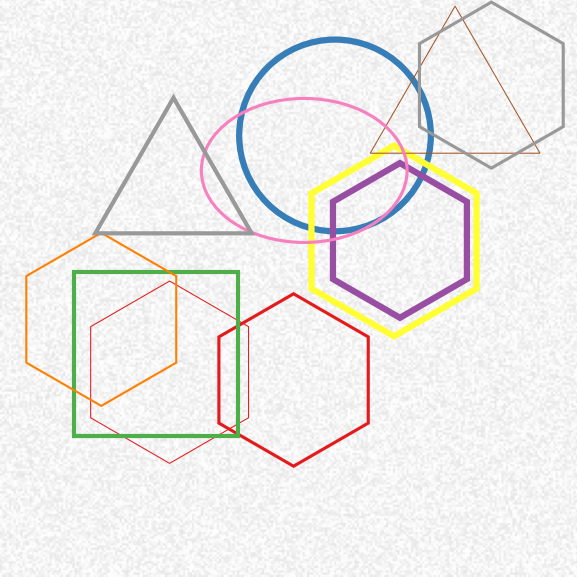[{"shape": "hexagon", "thickness": 1.5, "radius": 0.75, "center": [0.508, 0.341]}, {"shape": "hexagon", "thickness": 0.5, "radius": 0.79, "center": [0.294, 0.355]}, {"shape": "circle", "thickness": 3, "radius": 0.83, "center": [0.58, 0.765]}, {"shape": "square", "thickness": 2, "radius": 0.71, "center": [0.271, 0.387]}, {"shape": "hexagon", "thickness": 3, "radius": 0.67, "center": [0.693, 0.583]}, {"shape": "hexagon", "thickness": 1, "radius": 0.75, "center": [0.175, 0.446]}, {"shape": "hexagon", "thickness": 3, "radius": 0.83, "center": [0.682, 0.582]}, {"shape": "triangle", "thickness": 0.5, "radius": 0.85, "center": [0.788, 0.819]}, {"shape": "oval", "thickness": 1.5, "radius": 0.89, "center": [0.527, 0.704]}, {"shape": "triangle", "thickness": 2, "radius": 0.78, "center": [0.3, 0.673]}, {"shape": "hexagon", "thickness": 1.5, "radius": 0.72, "center": [0.851, 0.852]}]